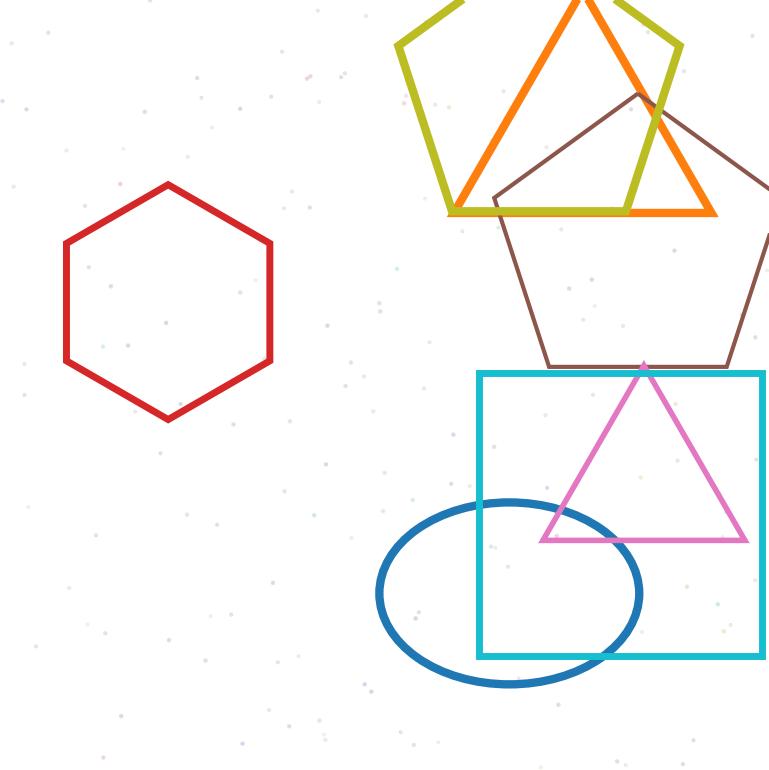[{"shape": "oval", "thickness": 3, "radius": 0.84, "center": [0.661, 0.229]}, {"shape": "triangle", "thickness": 3, "radius": 0.97, "center": [0.757, 0.82]}, {"shape": "hexagon", "thickness": 2.5, "radius": 0.76, "center": [0.218, 0.608]}, {"shape": "pentagon", "thickness": 1.5, "radius": 0.98, "center": [0.828, 0.682]}, {"shape": "triangle", "thickness": 2, "radius": 0.76, "center": [0.836, 0.374]}, {"shape": "pentagon", "thickness": 3, "radius": 0.96, "center": [0.7, 0.881]}, {"shape": "square", "thickness": 2.5, "radius": 0.92, "center": [0.806, 0.331]}]